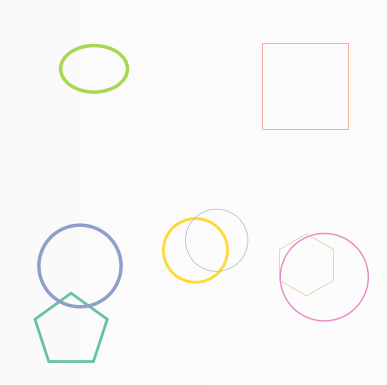[{"shape": "pentagon", "thickness": 2, "radius": 0.49, "center": [0.184, 0.14]}, {"shape": "square", "thickness": 0.5, "radius": 0.56, "center": [0.786, 0.777]}, {"shape": "circle", "thickness": 2.5, "radius": 0.53, "center": [0.206, 0.309]}, {"shape": "circle", "thickness": 1, "radius": 0.57, "center": [0.837, 0.28]}, {"shape": "oval", "thickness": 2.5, "radius": 0.43, "center": [0.243, 0.821]}, {"shape": "circle", "thickness": 2, "radius": 0.41, "center": [0.504, 0.35]}, {"shape": "hexagon", "thickness": 0.5, "radius": 0.4, "center": [0.791, 0.312]}, {"shape": "circle", "thickness": 0.5, "radius": 0.4, "center": [0.559, 0.376]}]